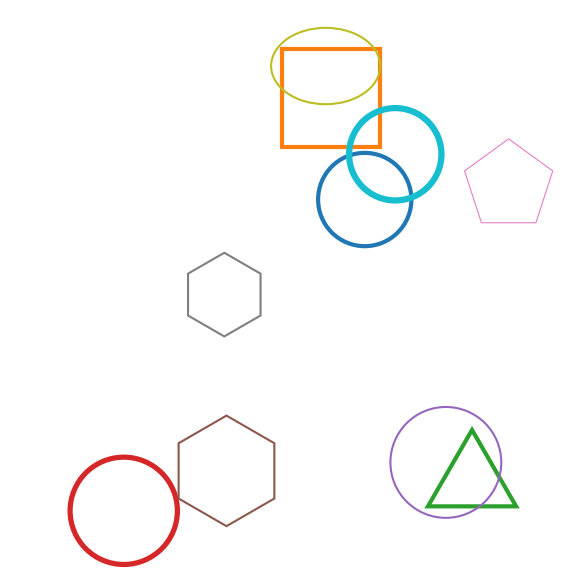[{"shape": "circle", "thickness": 2, "radius": 0.4, "center": [0.632, 0.654]}, {"shape": "square", "thickness": 2, "radius": 0.42, "center": [0.573, 0.829]}, {"shape": "triangle", "thickness": 2, "radius": 0.44, "center": [0.817, 0.166]}, {"shape": "circle", "thickness": 2.5, "radius": 0.46, "center": [0.214, 0.115]}, {"shape": "circle", "thickness": 1, "radius": 0.48, "center": [0.772, 0.198]}, {"shape": "hexagon", "thickness": 1, "radius": 0.48, "center": [0.392, 0.184]}, {"shape": "pentagon", "thickness": 0.5, "radius": 0.4, "center": [0.881, 0.678]}, {"shape": "hexagon", "thickness": 1, "radius": 0.36, "center": [0.388, 0.489]}, {"shape": "oval", "thickness": 1, "radius": 0.47, "center": [0.564, 0.885]}, {"shape": "circle", "thickness": 3, "radius": 0.4, "center": [0.684, 0.732]}]